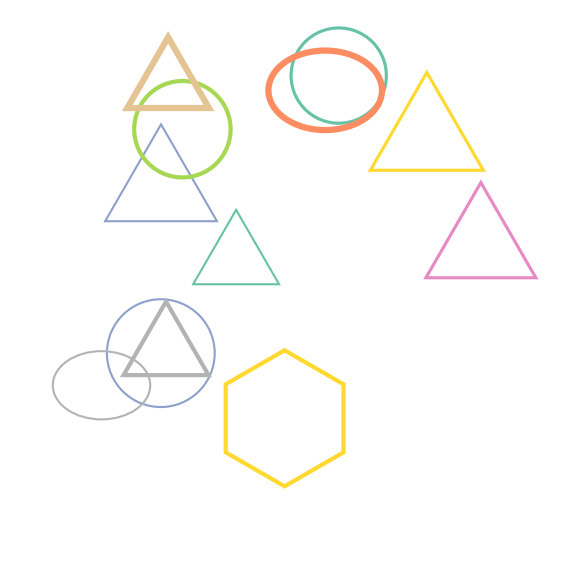[{"shape": "circle", "thickness": 1.5, "radius": 0.41, "center": [0.587, 0.868]}, {"shape": "triangle", "thickness": 1, "radius": 0.43, "center": [0.409, 0.55]}, {"shape": "oval", "thickness": 3, "radius": 0.49, "center": [0.563, 0.843]}, {"shape": "triangle", "thickness": 1, "radius": 0.56, "center": [0.279, 0.672]}, {"shape": "circle", "thickness": 1, "radius": 0.47, "center": [0.278, 0.388]}, {"shape": "triangle", "thickness": 1.5, "radius": 0.55, "center": [0.833, 0.573]}, {"shape": "circle", "thickness": 2, "radius": 0.42, "center": [0.316, 0.775]}, {"shape": "triangle", "thickness": 1.5, "radius": 0.56, "center": [0.739, 0.761]}, {"shape": "hexagon", "thickness": 2, "radius": 0.59, "center": [0.493, 0.275]}, {"shape": "triangle", "thickness": 3, "radius": 0.41, "center": [0.291, 0.853]}, {"shape": "oval", "thickness": 1, "radius": 0.42, "center": [0.176, 0.332]}, {"shape": "triangle", "thickness": 2, "radius": 0.42, "center": [0.288, 0.392]}]